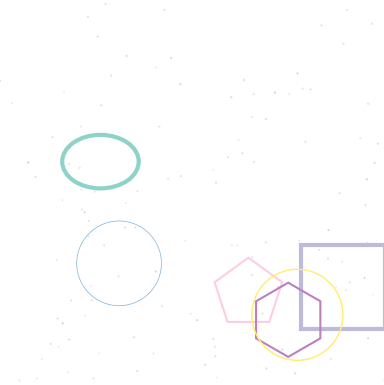[{"shape": "oval", "thickness": 3, "radius": 0.5, "center": [0.261, 0.58]}, {"shape": "square", "thickness": 3, "radius": 0.55, "center": [0.89, 0.255]}, {"shape": "circle", "thickness": 0.5, "radius": 0.55, "center": [0.309, 0.316]}, {"shape": "pentagon", "thickness": 1.5, "radius": 0.46, "center": [0.645, 0.238]}, {"shape": "hexagon", "thickness": 1.5, "radius": 0.48, "center": [0.749, 0.169]}, {"shape": "circle", "thickness": 1, "radius": 0.59, "center": [0.772, 0.182]}]